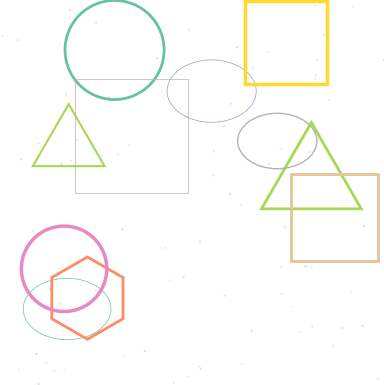[{"shape": "oval", "thickness": 0.5, "radius": 0.57, "center": [0.174, 0.197]}, {"shape": "circle", "thickness": 2, "radius": 0.64, "center": [0.298, 0.87]}, {"shape": "hexagon", "thickness": 2, "radius": 0.53, "center": [0.227, 0.226]}, {"shape": "oval", "thickness": 0.5, "radius": 0.58, "center": [0.55, 0.763]}, {"shape": "circle", "thickness": 2.5, "radius": 0.55, "center": [0.166, 0.302]}, {"shape": "triangle", "thickness": 1.5, "radius": 0.54, "center": [0.178, 0.622]}, {"shape": "triangle", "thickness": 2, "radius": 0.75, "center": [0.809, 0.532]}, {"shape": "square", "thickness": 2.5, "radius": 0.54, "center": [0.743, 0.89]}, {"shape": "square", "thickness": 2, "radius": 0.56, "center": [0.869, 0.435]}, {"shape": "oval", "thickness": 1, "radius": 0.51, "center": [0.72, 0.634]}, {"shape": "square", "thickness": 0.5, "radius": 0.74, "center": [0.341, 0.648]}]